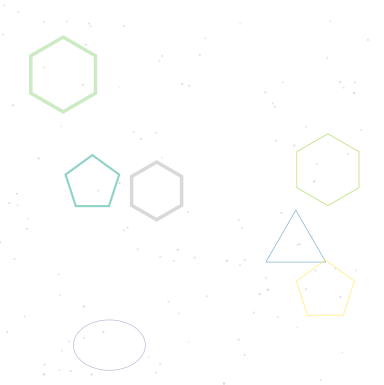[{"shape": "pentagon", "thickness": 1.5, "radius": 0.37, "center": [0.24, 0.524]}, {"shape": "oval", "thickness": 0.5, "radius": 0.47, "center": [0.284, 0.104]}, {"shape": "triangle", "thickness": 0.5, "radius": 0.45, "center": [0.768, 0.364]}, {"shape": "hexagon", "thickness": 0.5, "radius": 0.47, "center": [0.852, 0.559]}, {"shape": "hexagon", "thickness": 2.5, "radius": 0.37, "center": [0.407, 0.504]}, {"shape": "hexagon", "thickness": 2.5, "radius": 0.49, "center": [0.164, 0.806]}, {"shape": "pentagon", "thickness": 0.5, "radius": 0.4, "center": [0.845, 0.245]}]